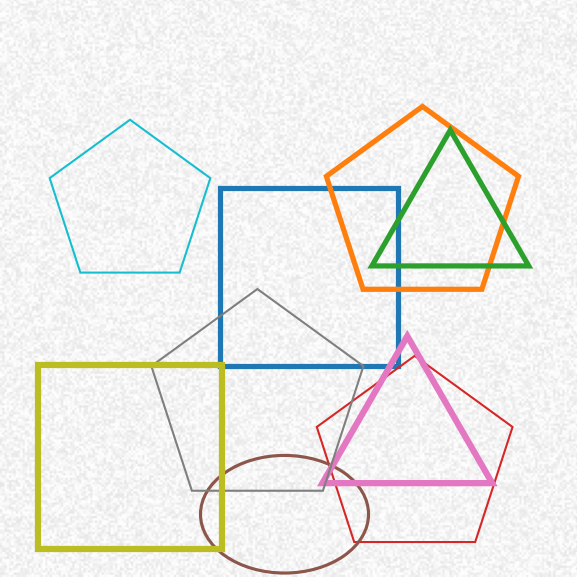[{"shape": "square", "thickness": 2.5, "radius": 0.77, "center": [0.535, 0.52]}, {"shape": "pentagon", "thickness": 2.5, "radius": 0.87, "center": [0.731, 0.64]}, {"shape": "triangle", "thickness": 2.5, "radius": 0.78, "center": [0.78, 0.617]}, {"shape": "pentagon", "thickness": 1, "radius": 0.89, "center": [0.718, 0.205]}, {"shape": "oval", "thickness": 1.5, "radius": 0.73, "center": [0.493, 0.109]}, {"shape": "triangle", "thickness": 3, "radius": 0.85, "center": [0.705, 0.247]}, {"shape": "pentagon", "thickness": 1, "radius": 0.97, "center": [0.446, 0.306]}, {"shape": "square", "thickness": 3, "radius": 0.8, "center": [0.225, 0.207]}, {"shape": "pentagon", "thickness": 1, "radius": 0.73, "center": [0.225, 0.645]}]